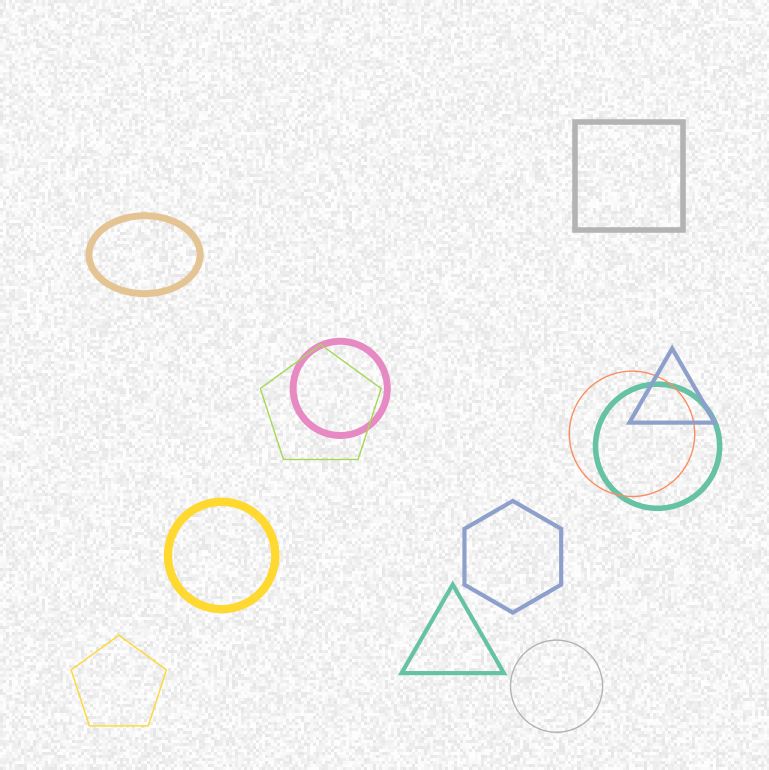[{"shape": "circle", "thickness": 2, "radius": 0.4, "center": [0.854, 0.42]}, {"shape": "triangle", "thickness": 1.5, "radius": 0.38, "center": [0.588, 0.164]}, {"shape": "circle", "thickness": 0.5, "radius": 0.41, "center": [0.821, 0.437]}, {"shape": "triangle", "thickness": 1.5, "radius": 0.32, "center": [0.873, 0.483]}, {"shape": "hexagon", "thickness": 1.5, "radius": 0.36, "center": [0.666, 0.277]}, {"shape": "circle", "thickness": 2.5, "radius": 0.31, "center": [0.442, 0.496]}, {"shape": "pentagon", "thickness": 0.5, "radius": 0.41, "center": [0.417, 0.47]}, {"shape": "pentagon", "thickness": 0.5, "radius": 0.33, "center": [0.154, 0.11]}, {"shape": "circle", "thickness": 3, "radius": 0.35, "center": [0.288, 0.279]}, {"shape": "oval", "thickness": 2.5, "radius": 0.36, "center": [0.188, 0.669]}, {"shape": "circle", "thickness": 0.5, "radius": 0.3, "center": [0.723, 0.109]}, {"shape": "square", "thickness": 2, "radius": 0.35, "center": [0.817, 0.771]}]